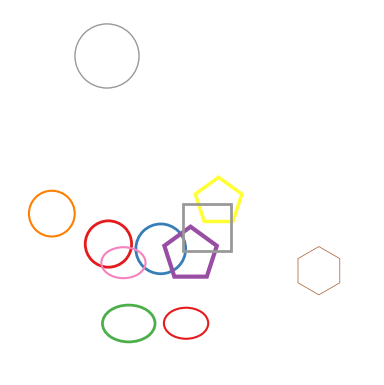[{"shape": "oval", "thickness": 1.5, "radius": 0.29, "center": [0.483, 0.16]}, {"shape": "circle", "thickness": 2, "radius": 0.3, "center": [0.282, 0.366]}, {"shape": "circle", "thickness": 2, "radius": 0.32, "center": [0.418, 0.354]}, {"shape": "oval", "thickness": 2, "radius": 0.34, "center": [0.334, 0.16]}, {"shape": "pentagon", "thickness": 3, "radius": 0.36, "center": [0.495, 0.339]}, {"shape": "circle", "thickness": 1.5, "radius": 0.3, "center": [0.135, 0.445]}, {"shape": "pentagon", "thickness": 2.5, "radius": 0.32, "center": [0.568, 0.476]}, {"shape": "hexagon", "thickness": 0.5, "radius": 0.31, "center": [0.828, 0.297]}, {"shape": "oval", "thickness": 1.5, "radius": 0.29, "center": [0.321, 0.318]}, {"shape": "circle", "thickness": 1, "radius": 0.42, "center": [0.278, 0.855]}, {"shape": "square", "thickness": 2, "radius": 0.31, "center": [0.538, 0.409]}]